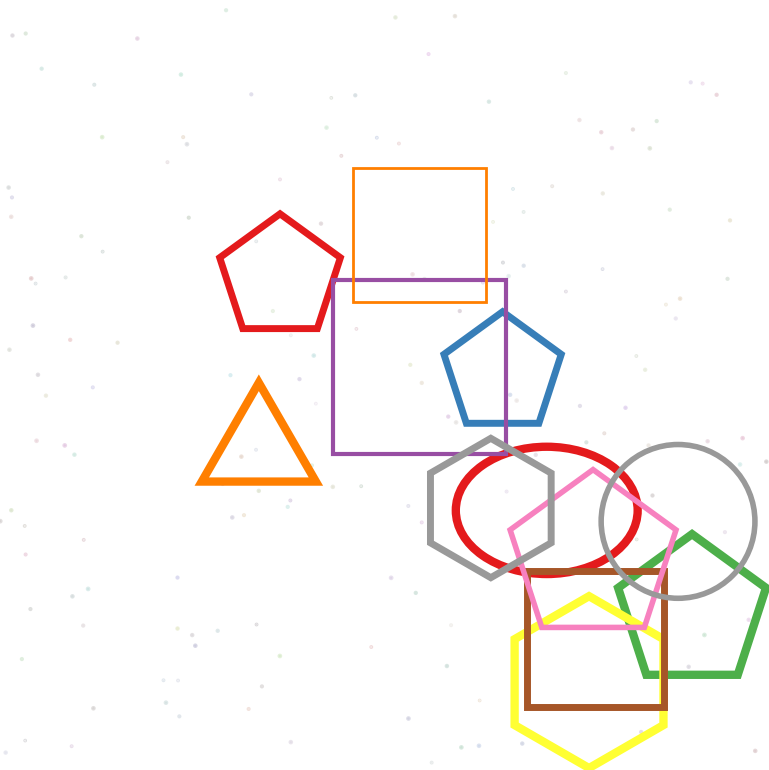[{"shape": "oval", "thickness": 3, "radius": 0.59, "center": [0.71, 0.337]}, {"shape": "pentagon", "thickness": 2.5, "radius": 0.41, "center": [0.364, 0.64]}, {"shape": "pentagon", "thickness": 2.5, "radius": 0.4, "center": [0.653, 0.515]}, {"shape": "pentagon", "thickness": 3, "radius": 0.5, "center": [0.899, 0.205]}, {"shape": "square", "thickness": 1.5, "radius": 0.56, "center": [0.545, 0.523]}, {"shape": "triangle", "thickness": 3, "radius": 0.43, "center": [0.336, 0.417]}, {"shape": "square", "thickness": 1, "radius": 0.43, "center": [0.545, 0.695]}, {"shape": "hexagon", "thickness": 3, "radius": 0.56, "center": [0.765, 0.114]}, {"shape": "square", "thickness": 2.5, "radius": 0.44, "center": [0.774, 0.17]}, {"shape": "pentagon", "thickness": 2, "radius": 0.57, "center": [0.77, 0.277]}, {"shape": "hexagon", "thickness": 2.5, "radius": 0.45, "center": [0.637, 0.34]}, {"shape": "circle", "thickness": 2, "radius": 0.5, "center": [0.881, 0.323]}]